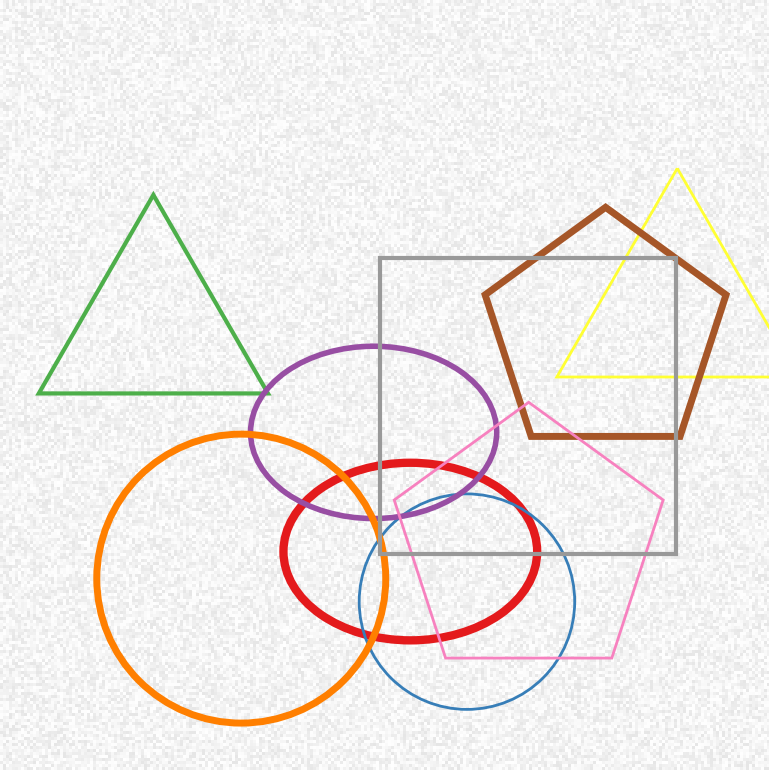[{"shape": "oval", "thickness": 3, "radius": 0.82, "center": [0.533, 0.284]}, {"shape": "circle", "thickness": 1, "radius": 0.7, "center": [0.606, 0.219]}, {"shape": "triangle", "thickness": 1.5, "radius": 0.86, "center": [0.199, 0.575]}, {"shape": "oval", "thickness": 2, "radius": 0.8, "center": [0.485, 0.438]}, {"shape": "circle", "thickness": 2.5, "radius": 0.94, "center": [0.313, 0.249]}, {"shape": "triangle", "thickness": 1, "radius": 0.9, "center": [0.88, 0.601]}, {"shape": "pentagon", "thickness": 2.5, "radius": 0.82, "center": [0.786, 0.566]}, {"shape": "pentagon", "thickness": 1, "radius": 0.92, "center": [0.687, 0.294]}, {"shape": "square", "thickness": 1.5, "radius": 0.96, "center": [0.686, 0.473]}]